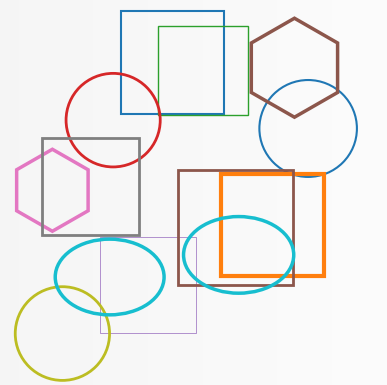[{"shape": "square", "thickness": 1.5, "radius": 0.67, "center": [0.445, 0.837]}, {"shape": "circle", "thickness": 1.5, "radius": 0.63, "center": [0.795, 0.666]}, {"shape": "square", "thickness": 3, "radius": 0.66, "center": [0.704, 0.415]}, {"shape": "square", "thickness": 1, "radius": 0.58, "center": [0.525, 0.816]}, {"shape": "circle", "thickness": 2, "radius": 0.61, "center": [0.292, 0.688]}, {"shape": "square", "thickness": 0.5, "radius": 0.62, "center": [0.381, 0.26]}, {"shape": "square", "thickness": 2, "radius": 0.74, "center": [0.608, 0.409]}, {"shape": "hexagon", "thickness": 2.5, "radius": 0.64, "center": [0.76, 0.824]}, {"shape": "hexagon", "thickness": 2.5, "radius": 0.53, "center": [0.135, 0.506]}, {"shape": "square", "thickness": 2, "radius": 0.63, "center": [0.234, 0.515]}, {"shape": "circle", "thickness": 2, "radius": 0.61, "center": [0.161, 0.134]}, {"shape": "oval", "thickness": 2.5, "radius": 0.7, "center": [0.283, 0.281]}, {"shape": "oval", "thickness": 2.5, "radius": 0.71, "center": [0.616, 0.338]}]